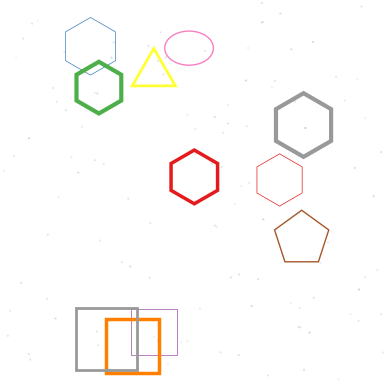[{"shape": "hexagon", "thickness": 2.5, "radius": 0.35, "center": [0.505, 0.54]}, {"shape": "hexagon", "thickness": 0.5, "radius": 0.34, "center": [0.726, 0.533]}, {"shape": "hexagon", "thickness": 0.5, "radius": 0.37, "center": [0.235, 0.88]}, {"shape": "hexagon", "thickness": 3, "radius": 0.34, "center": [0.257, 0.772]}, {"shape": "square", "thickness": 0.5, "radius": 0.3, "center": [0.399, 0.137]}, {"shape": "square", "thickness": 2.5, "radius": 0.35, "center": [0.345, 0.101]}, {"shape": "triangle", "thickness": 2, "radius": 0.32, "center": [0.4, 0.809]}, {"shape": "pentagon", "thickness": 1, "radius": 0.37, "center": [0.784, 0.38]}, {"shape": "oval", "thickness": 1, "radius": 0.32, "center": [0.491, 0.875]}, {"shape": "hexagon", "thickness": 3, "radius": 0.41, "center": [0.788, 0.675]}, {"shape": "square", "thickness": 2, "radius": 0.4, "center": [0.277, 0.119]}]